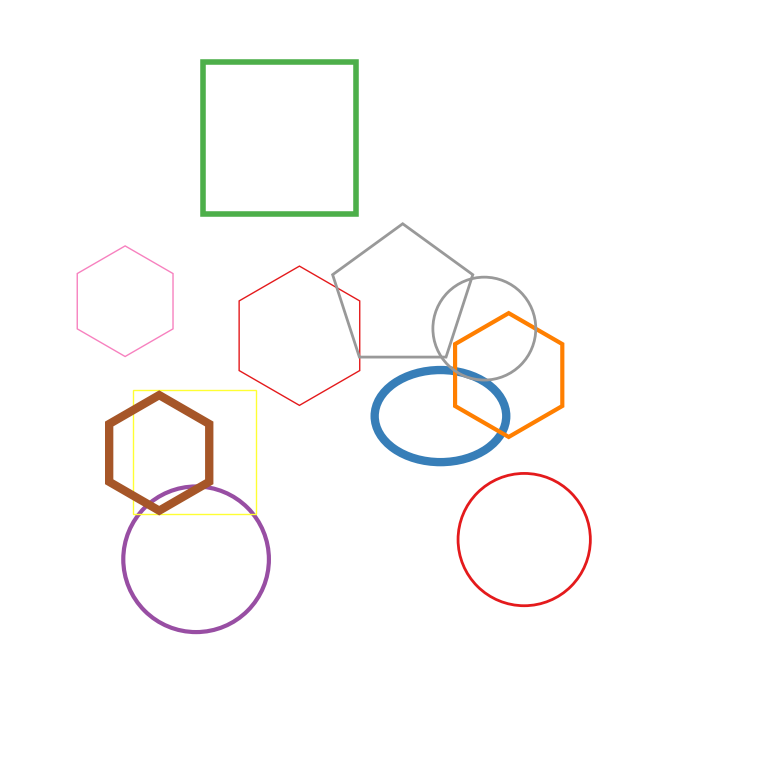[{"shape": "hexagon", "thickness": 0.5, "radius": 0.45, "center": [0.389, 0.564]}, {"shape": "circle", "thickness": 1, "radius": 0.43, "center": [0.681, 0.299]}, {"shape": "oval", "thickness": 3, "radius": 0.43, "center": [0.572, 0.46]}, {"shape": "square", "thickness": 2, "radius": 0.5, "center": [0.363, 0.821]}, {"shape": "circle", "thickness": 1.5, "radius": 0.47, "center": [0.255, 0.274]}, {"shape": "hexagon", "thickness": 1.5, "radius": 0.4, "center": [0.661, 0.513]}, {"shape": "square", "thickness": 0.5, "radius": 0.4, "center": [0.252, 0.413]}, {"shape": "hexagon", "thickness": 3, "radius": 0.38, "center": [0.207, 0.412]}, {"shape": "hexagon", "thickness": 0.5, "radius": 0.36, "center": [0.163, 0.609]}, {"shape": "circle", "thickness": 1, "radius": 0.33, "center": [0.629, 0.573]}, {"shape": "pentagon", "thickness": 1, "radius": 0.48, "center": [0.523, 0.614]}]